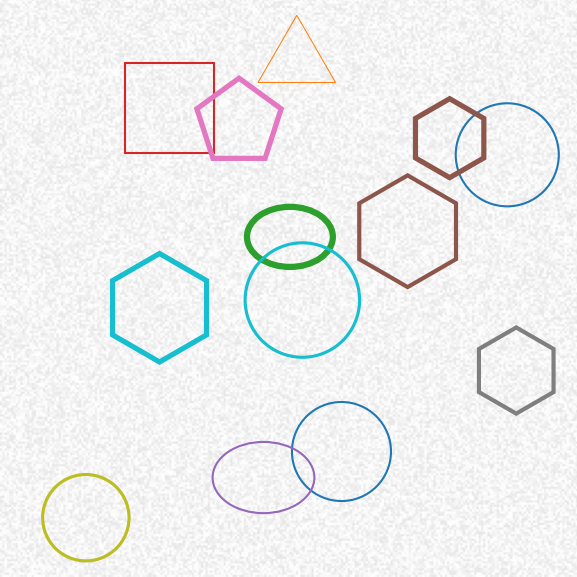[{"shape": "circle", "thickness": 1, "radius": 0.45, "center": [0.878, 0.731]}, {"shape": "circle", "thickness": 1, "radius": 0.43, "center": [0.591, 0.217]}, {"shape": "triangle", "thickness": 0.5, "radius": 0.39, "center": [0.514, 0.895]}, {"shape": "oval", "thickness": 3, "radius": 0.37, "center": [0.502, 0.589]}, {"shape": "square", "thickness": 1, "radius": 0.39, "center": [0.294, 0.812]}, {"shape": "oval", "thickness": 1, "radius": 0.44, "center": [0.456, 0.172]}, {"shape": "hexagon", "thickness": 2.5, "radius": 0.34, "center": [0.779, 0.76]}, {"shape": "hexagon", "thickness": 2, "radius": 0.48, "center": [0.706, 0.599]}, {"shape": "pentagon", "thickness": 2.5, "radius": 0.38, "center": [0.414, 0.787]}, {"shape": "hexagon", "thickness": 2, "radius": 0.37, "center": [0.894, 0.358]}, {"shape": "circle", "thickness": 1.5, "radius": 0.37, "center": [0.149, 0.103]}, {"shape": "circle", "thickness": 1.5, "radius": 0.5, "center": [0.524, 0.48]}, {"shape": "hexagon", "thickness": 2.5, "radius": 0.47, "center": [0.276, 0.466]}]